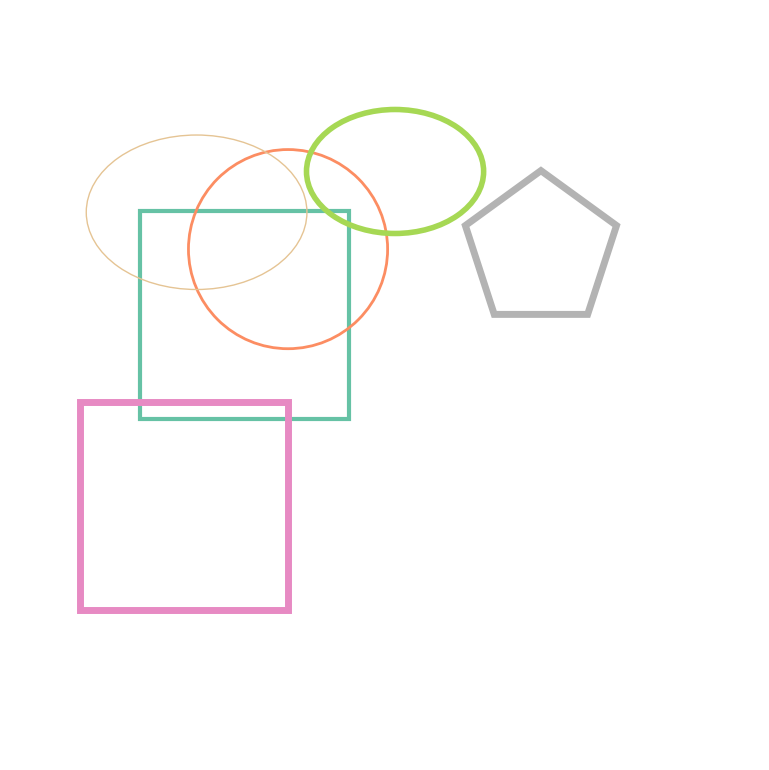[{"shape": "square", "thickness": 1.5, "radius": 0.68, "center": [0.317, 0.591]}, {"shape": "circle", "thickness": 1, "radius": 0.65, "center": [0.374, 0.676]}, {"shape": "square", "thickness": 2.5, "radius": 0.68, "center": [0.239, 0.343]}, {"shape": "oval", "thickness": 2, "radius": 0.58, "center": [0.513, 0.777]}, {"shape": "oval", "thickness": 0.5, "radius": 0.72, "center": [0.255, 0.724]}, {"shape": "pentagon", "thickness": 2.5, "radius": 0.52, "center": [0.703, 0.675]}]